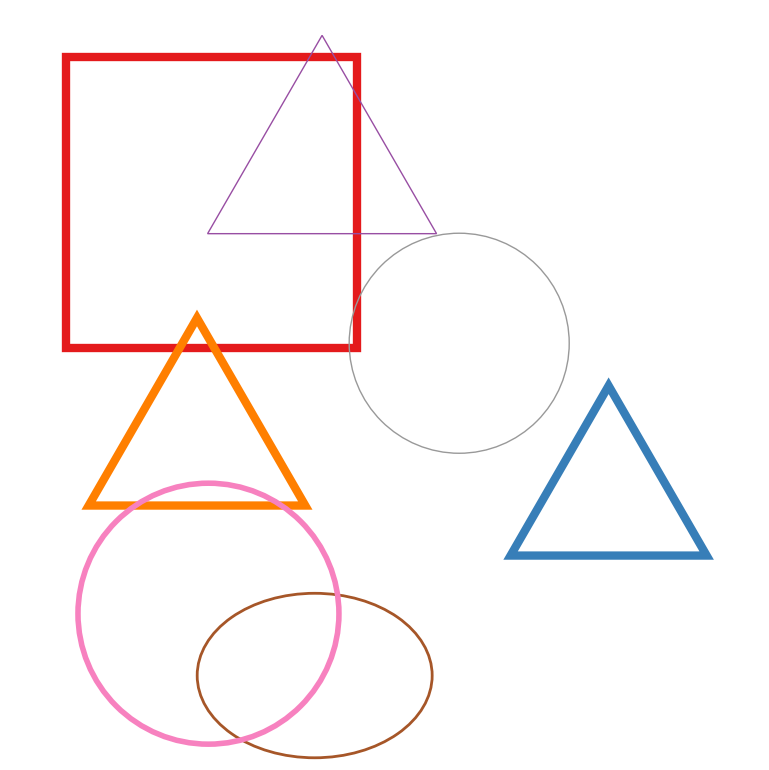[{"shape": "square", "thickness": 3, "radius": 0.94, "center": [0.274, 0.737]}, {"shape": "triangle", "thickness": 3, "radius": 0.74, "center": [0.79, 0.352]}, {"shape": "triangle", "thickness": 0.5, "radius": 0.86, "center": [0.418, 0.782]}, {"shape": "triangle", "thickness": 3, "radius": 0.81, "center": [0.256, 0.425]}, {"shape": "oval", "thickness": 1, "radius": 0.76, "center": [0.409, 0.123]}, {"shape": "circle", "thickness": 2, "radius": 0.85, "center": [0.271, 0.203]}, {"shape": "circle", "thickness": 0.5, "radius": 0.71, "center": [0.596, 0.554]}]